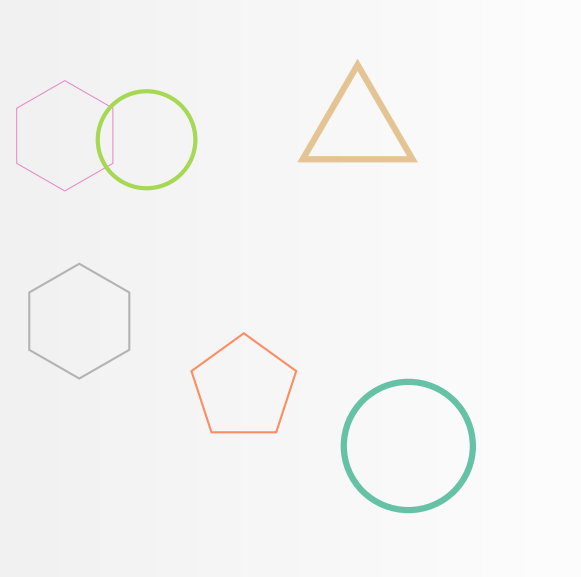[{"shape": "circle", "thickness": 3, "radius": 0.56, "center": [0.702, 0.227]}, {"shape": "pentagon", "thickness": 1, "radius": 0.47, "center": [0.42, 0.327]}, {"shape": "hexagon", "thickness": 0.5, "radius": 0.48, "center": [0.111, 0.764]}, {"shape": "circle", "thickness": 2, "radius": 0.42, "center": [0.252, 0.757]}, {"shape": "triangle", "thickness": 3, "radius": 0.55, "center": [0.615, 0.778]}, {"shape": "hexagon", "thickness": 1, "radius": 0.5, "center": [0.136, 0.443]}]